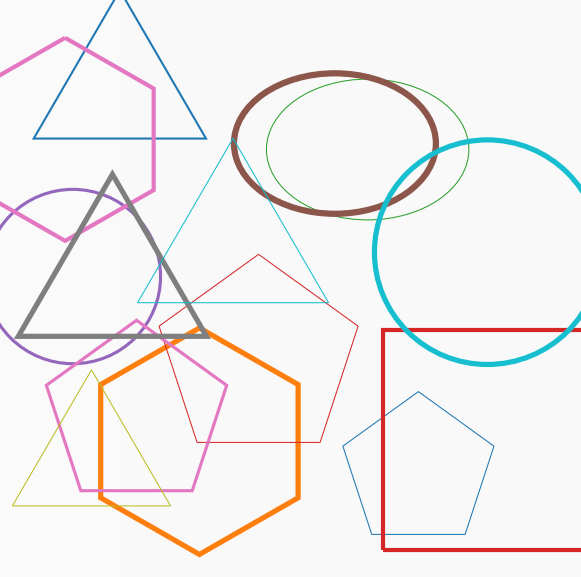[{"shape": "pentagon", "thickness": 0.5, "radius": 0.68, "center": [0.72, 0.184]}, {"shape": "triangle", "thickness": 1, "radius": 0.86, "center": [0.206, 0.845]}, {"shape": "hexagon", "thickness": 2.5, "radius": 0.98, "center": [0.343, 0.235]}, {"shape": "oval", "thickness": 0.5, "radius": 0.87, "center": [0.633, 0.74]}, {"shape": "pentagon", "thickness": 0.5, "radius": 0.9, "center": [0.445, 0.379]}, {"shape": "square", "thickness": 2, "radius": 0.95, "center": [0.849, 0.237]}, {"shape": "circle", "thickness": 1.5, "radius": 0.75, "center": [0.125, 0.52]}, {"shape": "oval", "thickness": 3, "radius": 0.87, "center": [0.576, 0.751]}, {"shape": "hexagon", "thickness": 2, "radius": 0.88, "center": [0.112, 0.758]}, {"shape": "pentagon", "thickness": 1.5, "radius": 0.82, "center": [0.235, 0.281]}, {"shape": "triangle", "thickness": 2.5, "radius": 0.93, "center": [0.193, 0.51]}, {"shape": "triangle", "thickness": 0.5, "radius": 0.79, "center": [0.157, 0.202]}, {"shape": "triangle", "thickness": 0.5, "radius": 0.95, "center": [0.401, 0.57]}, {"shape": "circle", "thickness": 2.5, "radius": 0.97, "center": [0.839, 0.562]}]